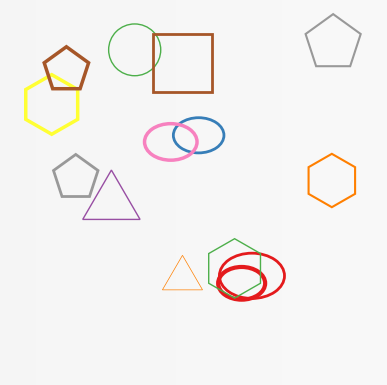[{"shape": "oval", "thickness": 3, "radius": 0.3, "center": [0.624, 0.264]}, {"shape": "oval", "thickness": 2, "radius": 0.42, "center": [0.65, 0.284]}, {"shape": "oval", "thickness": 2, "radius": 0.33, "center": [0.513, 0.649]}, {"shape": "circle", "thickness": 1, "radius": 0.34, "center": [0.348, 0.871]}, {"shape": "hexagon", "thickness": 1, "radius": 0.39, "center": [0.605, 0.303]}, {"shape": "triangle", "thickness": 1, "radius": 0.43, "center": [0.287, 0.473]}, {"shape": "hexagon", "thickness": 1.5, "radius": 0.35, "center": [0.856, 0.531]}, {"shape": "triangle", "thickness": 0.5, "radius": 0.3, "center": [0.471, 0.277]}, {"shape": "hexagon", "thickness": 2.5, "radius": 0.39, "center": [0.133, 0.729]}, {"shape": "square", "thickness": 2, "radius": 0.38, "center": [0.471, 0.837]}, {"shape": "pentagon", "thickness": 2.5, "radius": 0.3, "center": [0.171, 0.818]}, {"shape": "oval", "thickness": 2.5, "radius": 0.34, "center": [0.441, 0.631]}, {"shape": "pentagon", "thickness": 1.5, "radius": 0.37, "center": [0.86, 0.889]}, {"shape": "pentagon", "thickness": 2, "radius": 0.3, "center": [0.196, 0.538]}]